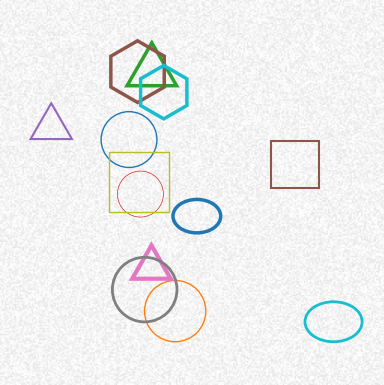[{"shape": "oval", "thickness": 2.5, "radius": 0.31, "center": [0.511, 0.439]}, {"shape": "circle", "thickness": 1, "radius": 0.36, "center": [0.335, 0.637]}, {"shape": "circle", "thickness": 1, "radius": 0.4, "center": [0.455, 0.192]}, {"shape": "triangle", "thickness": 2.5, "radius": 0.37, "center": [0.394, 0.814]}, {"shape": "circle", "thickness": 0.5, "radius": 0.3, "center": [0.365, 0.496]}, {"shape": "triangle", "thickness": 1.5, "radius": 0.31, "center": [0.133, 0.67]}, {"shape": "hexagon", "thickness": 2.5, "radius": 0.4, "center": [0.357, 0.814]}, {"shape": "square", "thickness": 1.5, "radius": 0.31, "center": [0.767, 0.573]}, {"shape": "triangle", "thickness": 3, "radius": 0.29, "center": [0.393, 0.305]}, {"shape": "circle", "thickness": 2, "radius": 0.42, "center": [0.376, 0.248]}, {"shape": "square", "thickness": 1, "radius": 0.39, "center": [0.361, 0.528]}, {"shape": "oval", "thickness": 2, "radius": 0.37, "center": [0.866, 0.164]}, {"shape": "hexagon", "thickness": 2.5, "radius": 0.35, "center": [0.425, 0.761]}]